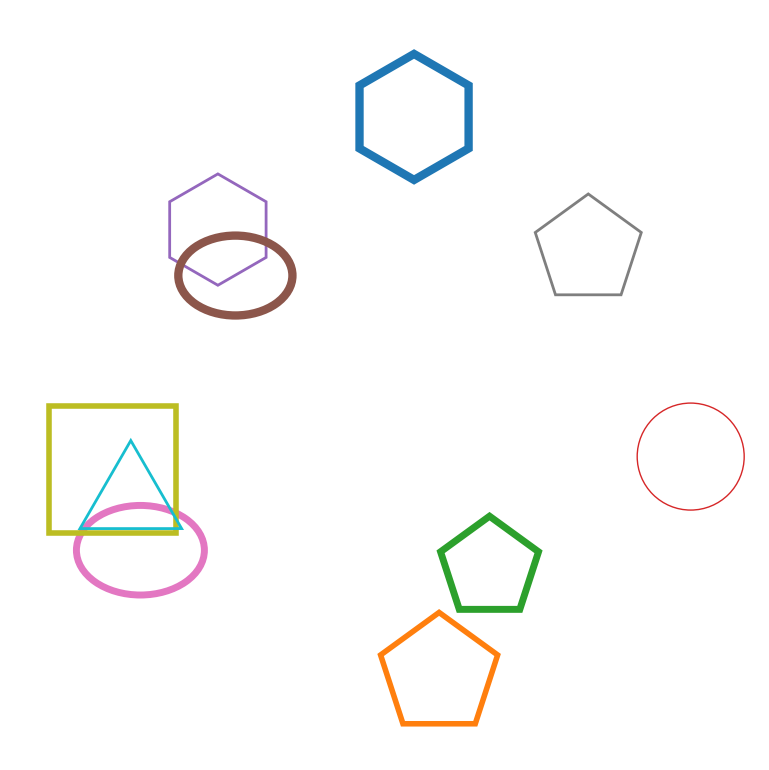[{"shape": "hexagon", "thickness": 3, "radius": 0.41, "center": [0.538, 0.848]}, {"shape": "pentagon", "thickness": 2, "radius": 0.4, "center": [0.57, 0.125]}, {"shape": "pentagon", "thickness": 2.5, "radius": 0.33, "center": [0.636, 0.263]}, {"shape": "circle", "thickness": 0.5, "radius": 0.35, "center": [0.897, 0.407]}, {"shape": "hexagon", "thickness": 1, "radius": 0.36, "center": [0.283, 0.702]}, {"shape": "oval", "thickness": 3, "radius": 0.37, "center": [0.306, 0.642]}, {"shape": "oval", "thickness": 2.5, "radius": 0.42, "center": [0.182, 0.285]}, {"shape": "pentagon", "thickness": 1, "radius": 0.36, "center": [0.764, 0.676]}, {"shape": "square", "thickness": 2, "radius": 0.41, "center": [0.146, 0.39]}, {"shape": "triangle", "thickness": 1, "radius": 0.38, "center": [0.17, 0.352]}]